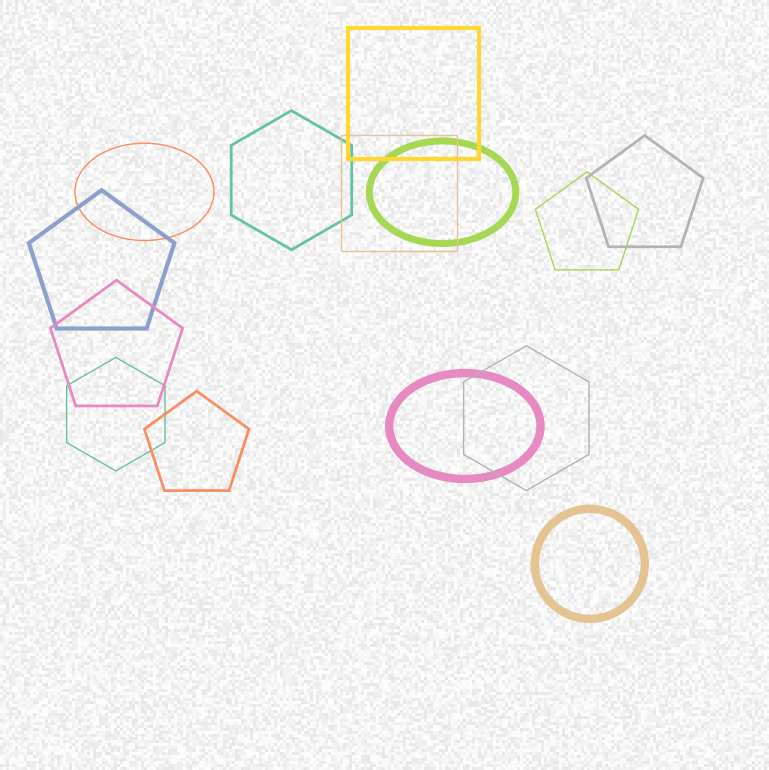[{"shape": "hexagon", "thickness": 1, "radius": 0.45, "center": [0.379, 0.766]}, {"shape": "hexagon", "thickness": 0.5, "radius": 0.37, "center": [0.15, 0.462]}, {"shape": "pentagon", "thickness": 1, "radius": 0.36, "center": [0.255, 0.421]}, {"shape": "oval", "thickness": 0.5, "radius": 0.45, "center": [0.188, 0.751]}, {"shape": "pentagon", "thickness": 1.5, "radius": 0.5, "center": [0.132, 0.654]}, {"shape": "pentagon", "thickness": 1, "radius": 0.45, "center": [0.151, 0.546]}, {"shape": "oval", "thickness": 3, "radius": 0.49, "center": [0.604, 0.447]}, {"shape": "oval", "thickness": 2.5, "radius": 0.48, "center": [0.575, 0.75]}, {"shape": "pentagon", "thickness": 0.5, "radius": 0.35, "center": [0.762, 0.706]}, {"shape": "square", "thickness": 1.5, "radius": 0.42, "center": [0.537, 0.879]}, {"shape": "circle", "thickness": 3, "radius": 0.36, "center": [0.766, 0.268]}, {"shape": "square", "thickness": 0.5, "radius": 0.38, "center": [0.518, 0.749]}, {"shape": "hexagon", "thickness": 0.5, "radius": 0.47, "center": [0.684, 0.457]}, {"shape": "pentagon", "thickness": 1, "radius": 0.4, "center": [0.837, 0.744]}]